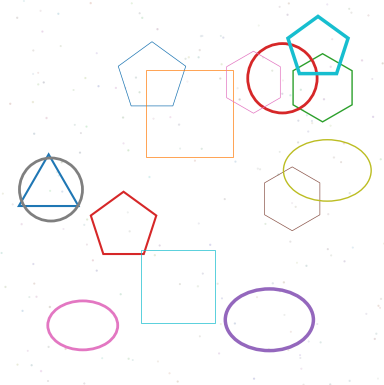[{"shape": "triangle", "thickness": 1.5, "radius": 0.45, "center": [0.126, 0.51]}, {"shape": "pentagon", "thickness": 0.5, "radius": 0.46, "center": [0.395, 0.8]}, {"shape": "square", "thickness": 0.5, "radius": 0.57, "center": [0.492, 0.705]}, {"shape": "hexagon", "thickness": 1, "radius": 0.44, "center": [0.838, 0.772]}, {"shape": "circle", "thickness": 2, "radius": 0.45, "center": [0.734, 0.797]}, {"shape": "pentagon", "thickness": 1.5, "radius": 0.45, "center": [0.321, 0.413]}, {"shape": "oval", "thickness": 2.5, "radius": 0.57, "center": [0.7, 0.169]}, {"shape": "hexagon", "thickness": 0.5, "radius": 0.41, "center": [0.759, 0.484]}, {"shape": "oval", "thickness": 2, "radius": 0.45, "center": [0.215, 0.155]}, {"shape": "hexagon", "thickness": 0.5, "radius": 0.4, "center": [0.658, 0.786]}, {"shape": "circle", "thickness": 2, "radius": 0.41, "center": [0.132, 0.508]}, {"shape": "oval", "thickness": 1, "radius": 0.57, "center": [0.85, 0.557]}, {"shape": "pentagon", "thickness": 2.5, "radius": 0.41, "center": [0.826, 0.875]}, {"shape": "square", "thickness": 0.5, "radius": 0.48, "center": [0.462, 0.256]}]